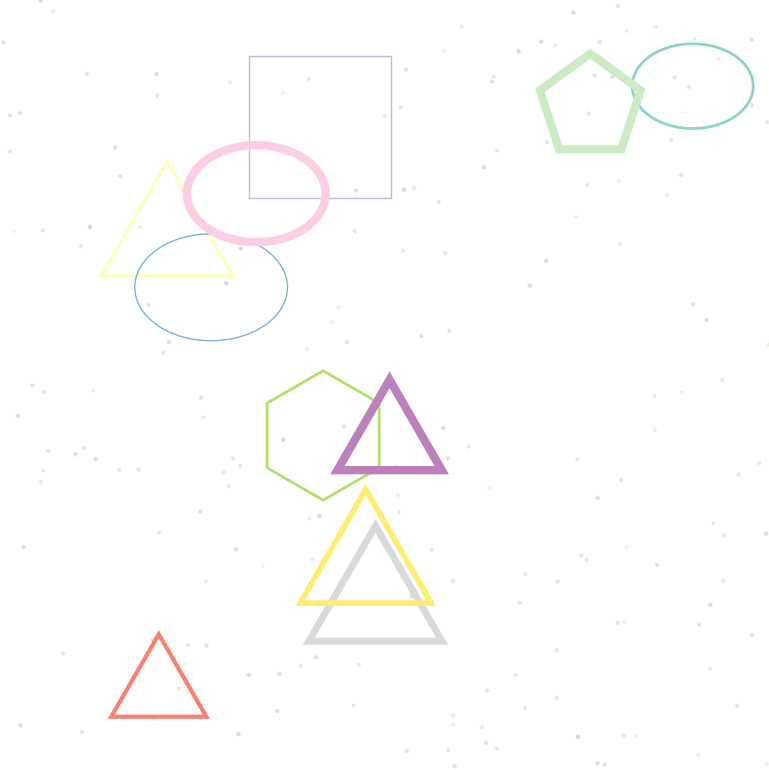[{"shape": "oval", "thickness": 1, "radius": 0.39, "center": [0.9, 0.888]}, {"shape": "triangle", "thickness": 1, "radius": 0.49, "center": [0.217, 0.691]}, {"shape": "square", "thickness": 0.5, "radius": 0.46, "center": [0.415, 0.835]}, {"shape": "triangle", "thickness": 1.5, "radius": 0.36, "center": [0.206, 0.105]}, {"shape": "oval", "thickness": 0.5, "radius": 0.5, "center": [0.274, 0.627]}, {"shape": "hexagon", "thickness": 1, "radius": 0.42, "center": [0.42, 0.434]}, {"shape": "oval", "thickness": 3, "radius": 0.45, "center": [0.333, 0.748]}, {"shape": "triangle", "thickness": 2.5, "radius": 0.5, "center": [0.488, 0.217]}, {"shape": "triangle", "thickness": 3, "radius": 0.39, "center": [0.506, 0.429]}, {"shape": "pentagon", "thickness": 3, "radius": 0.34, "center": [0.767, 0.862]}, {"shape": "triangle", "thickness": 2, "radius": 0.49, "center": [0.475, 0.266]}]